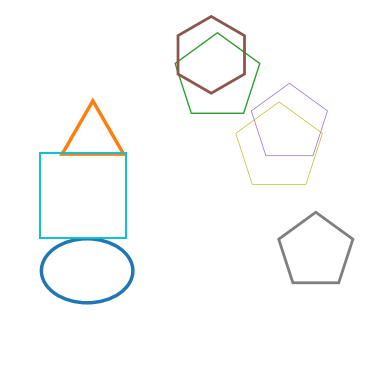[{"shape": "oval", "thickness": 2.5, "radius": 0.59, "center": [0.226, 0.297]}, {"shape": "triangle", "thickness": 2.5, "radius": 0.46, "center": [0.241, 0.646]}, {"shape": "pentagon", "thickness": 1, "radius": 0.58, "center": [0.565, 0.799]}, {"shape": "pentagon", "thickness": 0.5, "radius": 0.52, "center": [0.752, 0.68]}, {"shape": "hexagon", "thickness": 2, "radius": 0.5, "center": [0.549, 0.858]}, {"shape": "pentagon", "thickness": 2, "radius": 0.51, "center": [0.82, 0.347]}, {"shape": "pentagon", "thickness": 0.5, "radius": 0.59, "center": [0.725, 0.617]}, {"shape": "square", "thickness": 1.5, "radius": 0.56, "center": [0.215, 0.492]}]